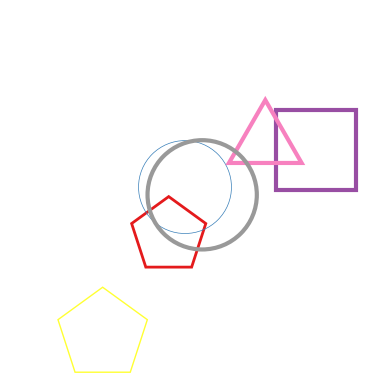[{"shape": "pentagon", "thickness": 2, "radius": 0.51, "center": [0.438, 0.388]}, {"shape": "circle", "thickness": 0.5, "radius": 0.6, "center": [0.481, 0.514]}, {"shape": "square", "thickness": 3, "radius": 0.52, "center": [0.822, 0.61]}, {"shape": "pentagon", "thickness": 1, "radius": 0.61, "center": [0.267, 0.132]}, {"shape": "triangle", "thickness": 3, "radius": 0.54, "center": [0.689, 0.631]}, {"shape": "circle", "thickness": 3, "radius": 0.71, "center": [0.525, 0.494]}]